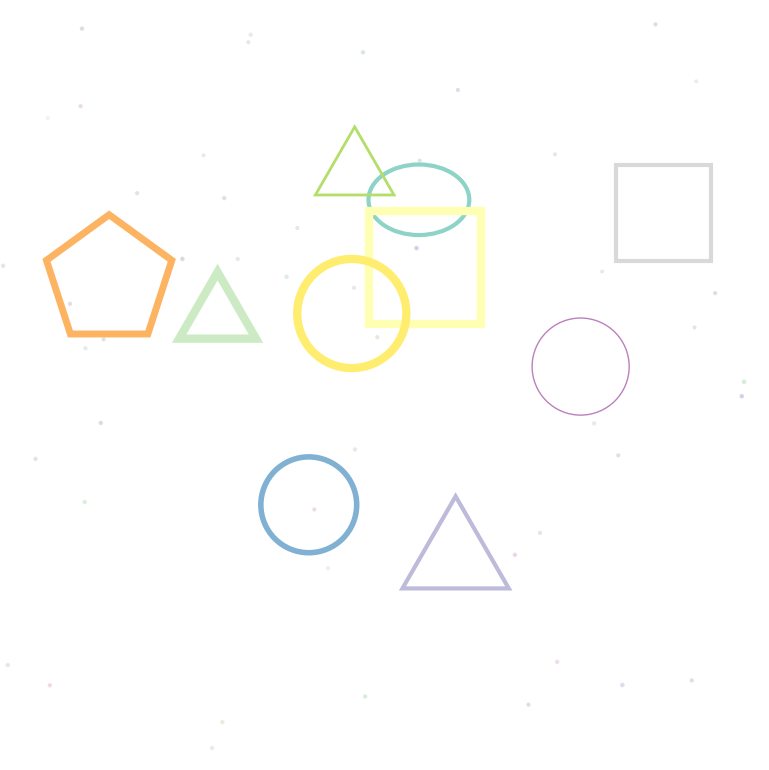[{"shape": "oval", "thickness": 1.5, "radius": 0.33, "center": [0.544, 0.741]}, {"shape": "square", "thickness": 3, "radius": 0.37, "center": [0.552, 0.653]}, {"shape": "triangle", "thickness": 1.5, "radius": 0.4, "center": [0.592, 0.276]}, {"shape": "circle", "thickness": 2, "radius": 0.31, "center": [0.401, 0.344]}, {"shape": "pentagon", "thickness": 2.5, "radius": 0.43, "center": [0.142, 0.635]}, {"shape": "triangle", "thickness": 1, "radius": 0.29, "center": [0.461, 0.776]}, {"shape": "square", "thickness": 1.5, "radius": 0.31, "center": [0.862, 0.723]}, {"shape": "circle", "thickness": 0.5, "radius": 0.32, "center": [0.754, 0.524]}, {"shape": "triangle", "thickness": 3, "radius": 0.29, "center": [0.283, 0.589]}, {"shape": "circle", "thickness": 3, "radius": 0.35, "center": [0.457, 0.593]}]